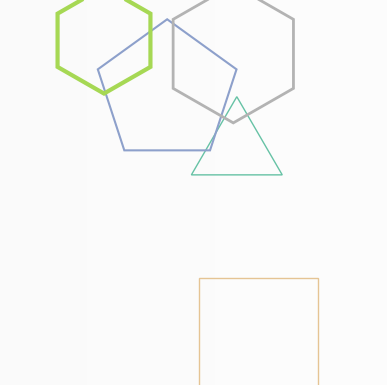[{"shape": "triangle", "thickness": 1, "radius": 0.68, "center": [0.611, 0.613]}, {"shape": "pentagon", "thickness": 1.5, "radius": 0.94, "center": [0.431, 0.762]}, {"shape": "hexagon", "thickness": 3, "radius": 0.69, "center": [0.268, 0.895]}, {"shape": "square", "thickness": 1, "radius": 0.77, "center": [0.667, 0.125]}, {"shape": "hexagon", "thickness": 2, "radius": 0.9, "center": [0.602, 0.86]}]